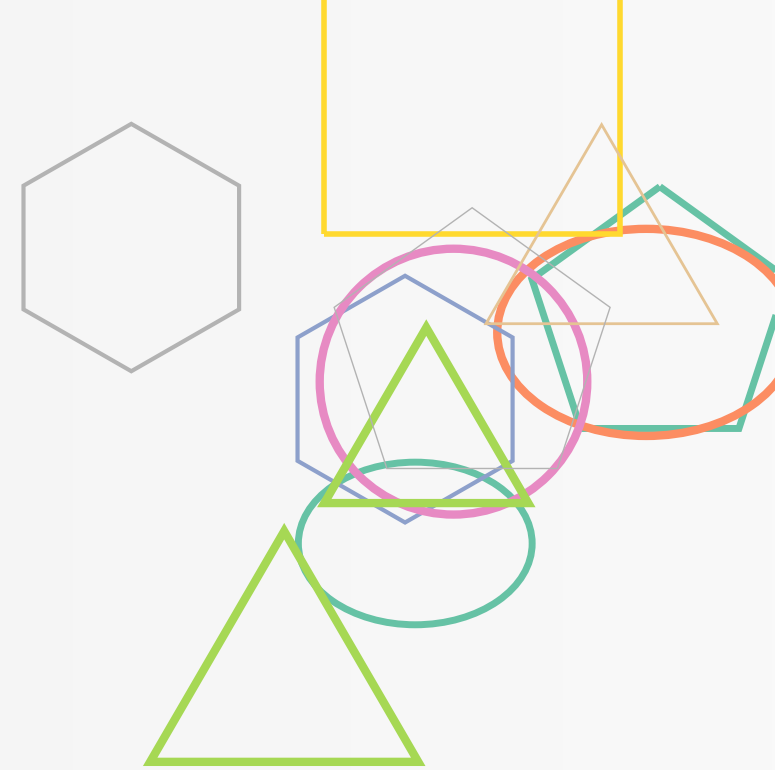[{"shape": "pentagon", "thickness": 2.5, "radius": 0.87, "center": [0.851, 0.584]}, {"shape": "oval", "thickness": 2.5, "radius": 0.75, "center": [0.536, 0.294]}, {"shape": "oval", "thickness": 3, "radius": 0.96, "center": [0.834, 0.568]}, {"shape": "hexagon", "thickness": 1.5, "radius": 0.8, "center": [0.523, 0.482]}, {"shape": "circle", "thickness": 3, "radius": 0.86, "center": [0.585, 0.504]}, {"shape": "triangle", "thickness": 3, "radius": 0.76, "center": [0.55, 0.423]}, {"shape": "triangle", "thickness": 3, "radius": 1.0, "center": [0.367, 0.11]}, {"shape": "square", "thickness": 2, "radius": 0.95, "center": [0.609, 0.887]}, {"shape": "triangle", "thickness": 1, "radius": 0.86, "center": [0.776, 0.666]}, {"shape": "hexagon", "thickness": 1.5, "radius": 0.8, "center": [0.169, 0.679]}, {"shape": "pentagon", "thickness": 0.5, "radius": 0.94, "center": [0.609, 0.543]}]